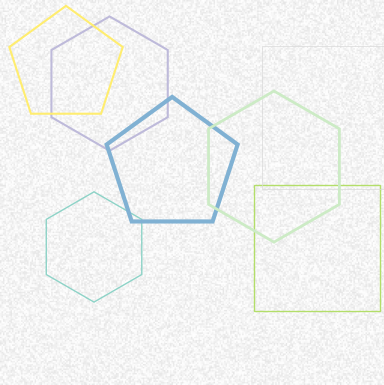[{"shape": "hexagon", "thickness": 1, "radius": 0.72, "center": [0.244, 0.359]}, {"shape": "hexagon", "thickness": 1.5, "radius": 0.87, "center": [0.285, 0.783]}, {"shape": "pentagon", "thickness": 3, "radius": 0.89, "center": [0.447, 0.569]}, {"shape": "square", "thickness": 1, "radius": 0.82, "center": [0.823, 0.356]}, {"shape": "square", "thickness": 0.5, "radius": 0.93, "center": [0.866, 0.695]}, {"shape": "hexagon", "thickness": 2, "radius": 0.98, "center": [0.712, 0.567]}, {"shape": "pentagon", "thickness": 1.5, "radius": 0.77, "center": [0.171, 0.83]}]